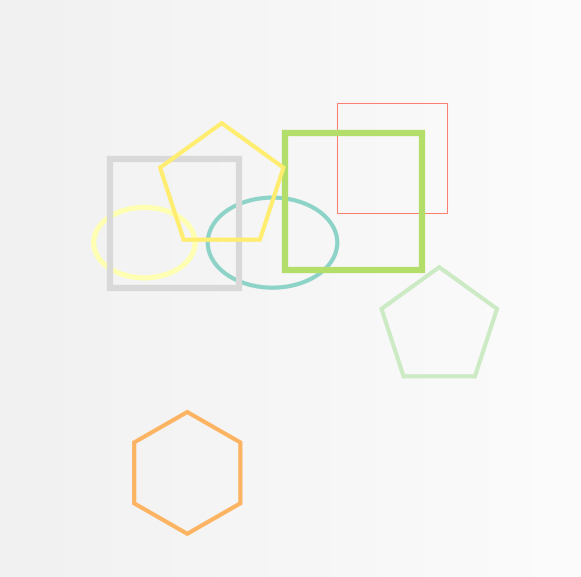[{"shape": "oval", "thickness": 2, "radius": 0.56, "center": [0.469, 0.579]}, {"shape": "oval", "thickness": 2.5, "radius": 0.44, "center": [0.248, 0.579]}, {"shape": "square", "thickness": 0.5, "radius": 0.48, "center": [0.674, 0.725]}, {"shape": "hexagon", "thickness": 2, "radius": 0.53, "center": [0.322, 0.18]}, {"shape": "square", "thickness": 3, "radius": 0.59, "center": [0.608, 0.649]}, {"shape": "square", "thickness": 3, "radius": 0.56, "center": [0.3, 0.611]}, {"shape": "pentagon", "thickness": 2, "radius": 0.52, "center": [0.756, 0.432]}, {"shape": "pentagon", "thickness": 2, "radius": 0.56, "center": [0.382, 0.674]}]